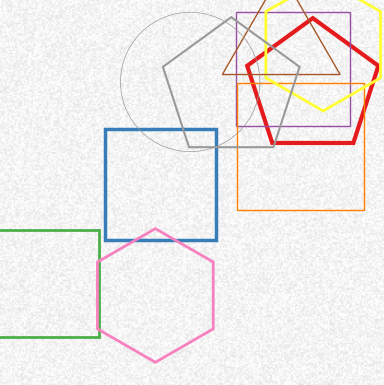[{"shape": "pentagon", "thickness": 3, "radius": 0.9, "center": [0.812, 0.774]}, {"shape": "square", "thickness": 2.5, "radius": 0.72, "center": [0.418, 0.521]}, {"shape": "square", "thickness": 2, "radius": 0.69, "center": [0.119, 0.264]}, {"shape": "square", "thickness": 1, "radius": 0.74, "center": [0.761, 0.821]}, {"shape": "square", "thickness": 1, "radius": 0.82, "center": [0.78, 0.619]}, {"shape": "hexagon", "thickness": 2, "radius": 0.86, "center": [0.839, 0.884]}, {"shape": "triangle", "thickness": 1, "radius": 0.88, "center": [0.73, 0.895]}, {"shape": "hexagon", "thickness": 2, "radius": 0.87, "center": [0.403, 0.233]}, {"shape": "pentagon", "thickness": 1.5, "radius": 0.93, "center": [0.601, 0.769]}, {"shape": "circle", "thickness": 0.5, "radius": 0.9, "center": [0.494, 0.787]}]